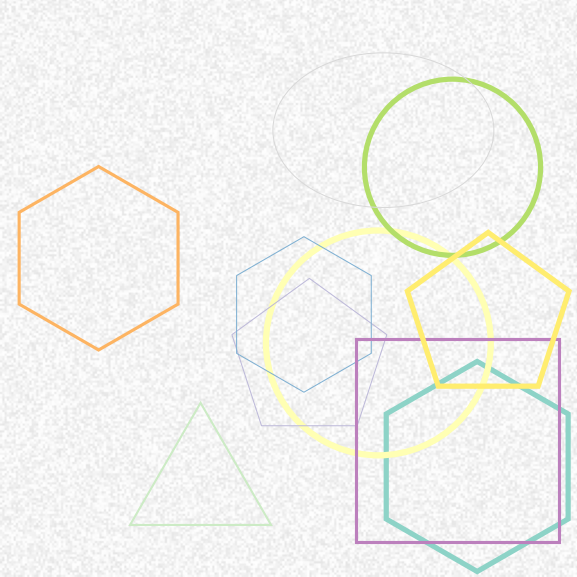[{"shape": "hexagon", "thickness": 2.5, "radius": 0.91, "center": [0.826, 0.191]}, {"shape": "circle", "thickness": 3, "radius": 0.97, "center": [0.655, 0.405]}, {"shape": "pentagon", "thickness": 0.5, "radius": 0.71, "center": [0.536, 0.376]}, {"shape": "hexagon", "thickness": 0.5, "radius": 0.67, "center": [0.526, 0.455]}, {"shape": "hexagon", "thickness": 1.5, "radius": 0.79, "center": [0.171, 0.552]}, {"shape": "circle", "thickness": 2.5, "radius": 0.76, "center": [0.784, 0.71]}, {"shape": "oval", "thickness": 0.5, "radius": 0.96, "center": [0.664, 0.774]}, {"shape": "square", "thickness": 1.5, "radius": 0.88, "center": [0.792, 0.237]}, {"shape": "triangle", "thickness": 1, "radius": 0.7, "center": [0.347, 0.161]}, {"shape": "pentagon", "thickness": 2.5, "radius": 0.74, "center": [0.845, 0.449]}]